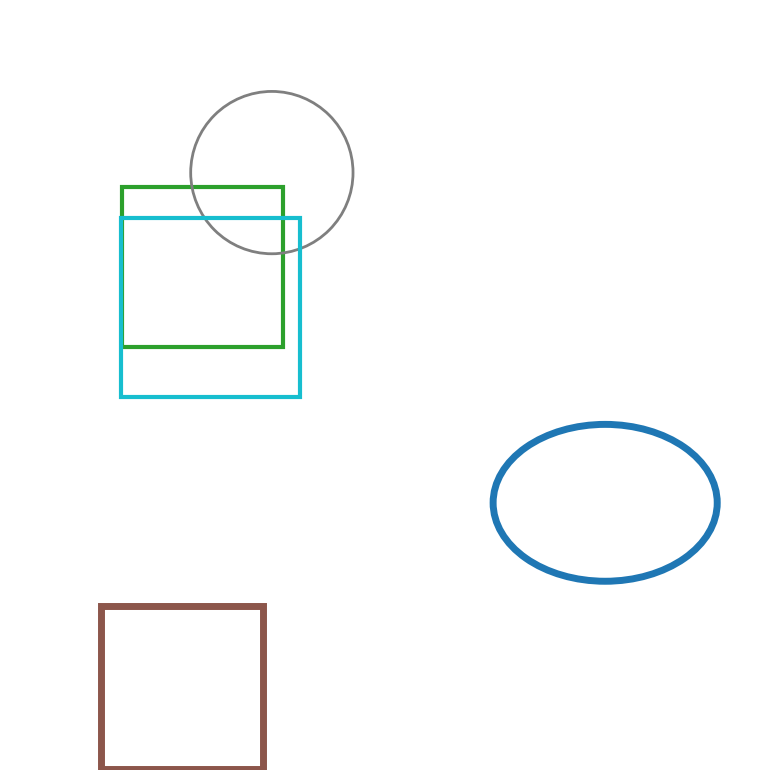[{"shape": "oval", "thickness": 2.5, "radius": 0.73, "center": [0.786, 0.347]}, {"shape": "square", "thickness": 1.5, "radius": 0.52, "center": [0.263, 0.653]}, {"shape": "square", "thickness": 2.5, "radius": 0.53, "center": [0.236, 0.107]}, {"shape": "circle", "thickness": 1, "radius": 0.53, "center": [0.353, 0.776]}, {"shape": "square", "thickness": 1.5, "radius": 0.58, "center": [0.274, 0.601]}]